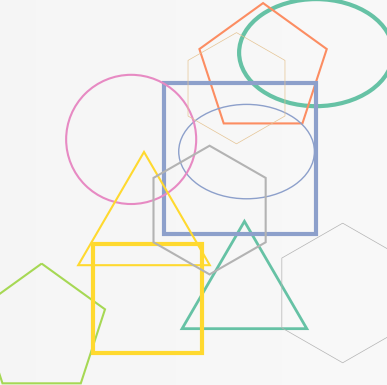[{"shape": "oval", "thickness": 3, "radius": 0.99, "center": [0.816, 0.863]}, {"shape": "triangle", "thickness": 2, "radius": 0.93, "center": [0.631, 0.239]}, {"shape": "pentagon", "thickness": 1.5, "radius": 0.86, "center": [0.679, 0.819]}, {"shape": "square", "thickness": 3, "radius": 0.98, "center": [0.62, 0.589]}, {"shape": "oval", "thickness": 1, "radius": 0.88, "center": [0.636, 0.606]}, {"shape": "circle", "thickness": 1.5, "radius": 0.84, "center": [0.338, 0.638]}, {"shape": "pentagon", "thickness": 1.5, "radius": 0.86, "center": [0.107, 0.143]}, {"shape": "triangle", "thickness": 1.5, "radius": 0.98, "center": [0.372, 0.409]}, {"shape": "square", "thickness": 3, "radius": 0.71, "center": [0.381, 0.225]}, {"shape": "hexagon", "thickness": 0.5, "radius": 0.72, "center": [0.61, 0.771]}, {"shape": "hexagon", "thickness": 1.5, "radius": 0.84, "center": [0.541, 0.454]}, {"shape": "hexagon", "thickness": 0.5, "radius": 0.91, "center": [0.884, 0.239]}]